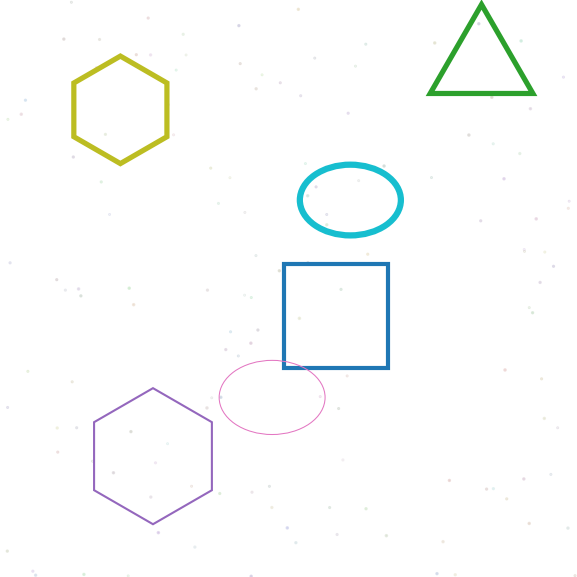[{"shape": "square", "thickness": 2, "radius": 0.45, "center": [0.582, 0.452]}, {"shape": "triangle", "thickness": 2.5, "radius": 0.51, "center": [0.834, 0.889]}, {"shape": "hexagon", "thickness": 1, "radius": 0.59, "center": [0.265, 0.209]}, {"shape": "oval", "thickness": 0.5, "radius": 0.46, "center": [0.471, 0.311]}, {"shape": "hexagon", "thickness": 2.5, "radius": 0.47, "center": [0.208, 0.809]}, {"shape": "oval", "thickness": 3, "radius": 0.44, "center": [0.607, 0.653]}]